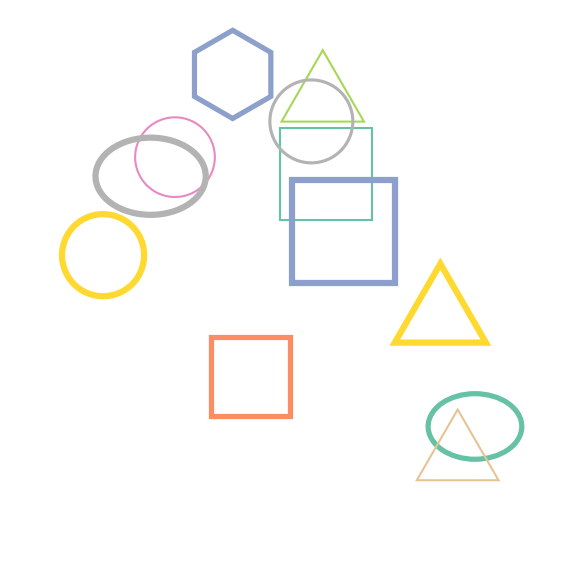[{"shape": "oval", "thickness": 2.5, "radius": 0.41, "center": [0.822, 0.261]}, {"shape": "square", "thickness": 1, "radius": 0.4, "center": [0.564, 0.697]}, {"shape": "square", "thickness": 2.5, "radius": 0.34, "center": [0.434, 0.347]}, {"shape": "square", "thickness": 3, "radius": 0.45, "center": [0.595, 0.599]}, {"shape": "hexagon", "thickness": 2.5, "radius": 0.38, "center": [0.403, 0.87]}, {"shape": "circle", "thickness": 1, "radius": 0.34, "center": [0.303, 0.727]}, {"shape": "triangle", "thickness": 1, "radius": 0.41, "center": [0.559, 0.83]}, {"shape": "triangle", "thickness": 3, "radius": 0.46, "center": [0.763, 0.451]}, {"shape": "circle", "thickness": 3, "radius": 0.36, "center": [0.178, 0.557]}, {"shape": "triangle", "thickness": 1, "radius": 0.41, "center": [0.793, 0.208]}, {"shape": "circle", "thickness": 1.5, "radius": 0.36, "center": [0.539, 0.789]}, {"shape": "oval", "thickness": 3, "radius": 0.48, "center": [0.261, 0.694]}]